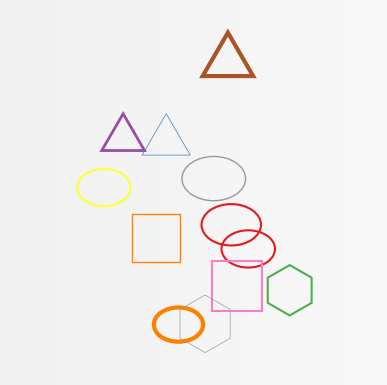[{"shape": "oval", "thickness": 1.5, "radius": 0.38, "center": [0.597, 0.416]}, {"shape": "oval", "thickness": 1.5, "radius": 0.35, "center": [0.641, 0.353]}, {"shape": "triangle", "thickness": 0.5, "radius": 0.36, "center": [0.429, 0.633]}, {"shape": "hexagon", "thickness": 1.5, "radius": 0.33, "center": [0.748, 0.246]}, {"shape": "triangle", "thickness": 2, "radius": 0.32, "center": [0.318, 0.641]}, {"shape": "oval", "thickness": 3, "radius": 0.32, "center": [0.461, 0.157]}, {"shape": "square", "thickness": 1, "radius": 0.31, "center": [0.403, 0.382]}, {"shape": "oval", "thickness": 1.5, "radius": 0.35, "center": [0.268, 0.513]}, {"shape": "triangle", "thickness": 3, "radius": 0.38, "center": [0.588, 0.84]}, {"shape": "square", "thickness": 1.5, "radius": 0.32, "center": [0.612, 0.257]}, {"shape": "hexagon", "thickness": 0.5, "radius": 0.37, "center": [0.529, 0.159]}, {"shape": "oval", "thickness": 1, "radius": 0.41, "center": [0.552, 0.536]}]